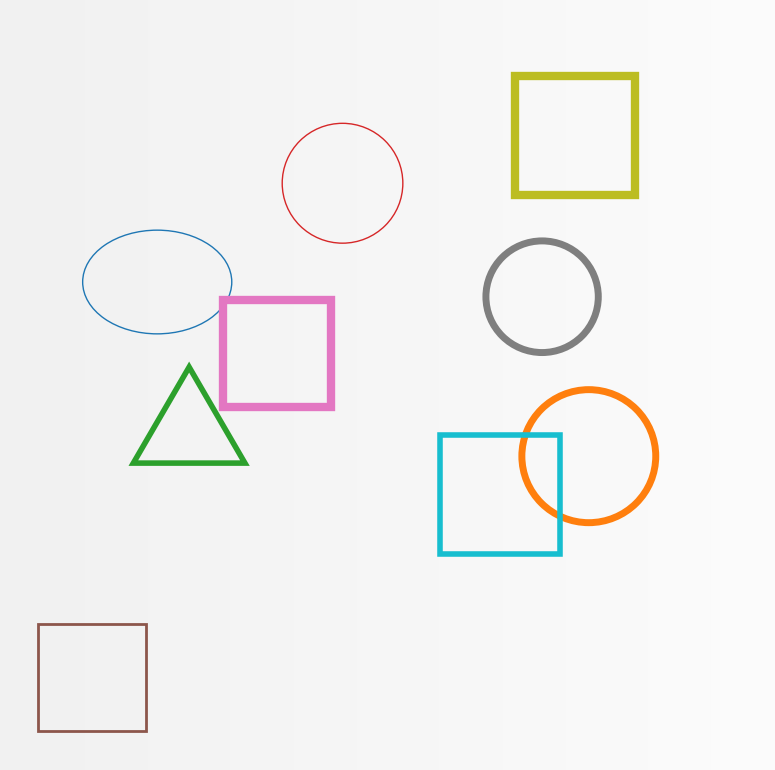[{"shape": "oval", "thickness": 0.5, "radius": 0.48, "center": [0.203, 0.634]}, {"shape": "circle", "thickness": 2.5, "radius": 0.43, "center": [0.76, 0.408]}, {"shape": "triangle", "thickness": 2, "radius": 0.42, "center": [0.244, 0.44]}, {"shape": "circle", "thickness": 0.5, "radius": 0.39, "center": [0.442, 0.762]}, {"shape": "square", "thickness": 1, "radius": 0.35, "center": [0.119, 0.12]}, {"shape": "square", "thickness": 3, "radius": 0.35, "center": [0.358, 0.541]}, {"shape": "circle", "thickness": 2.5, "radius": 0.36, "center": [0.699, 0.615]}, {"shape": "square", "thickness": 3, "radius": 0.39, "center": [0.741, 0.823]}, {"shape": "square", "thickness": 2, "radius": 0.39, "center": [0.645, 0.358]}]